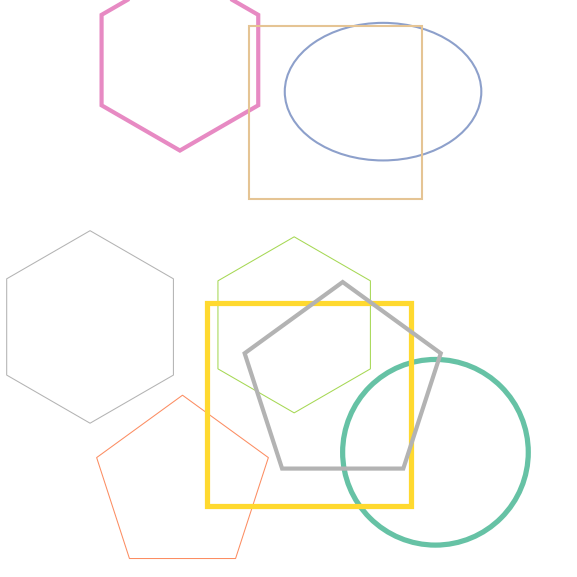[{"shape": "circle", "thickness": 2.5, "radius": 0.8, "center": [0.754, 0.216]}, {"shape": "pentagon", "thickness": 0.5, "radius": 0.78, "center": [0.316, 0.158]}, {"shape": "oval", "thickness": 1, "radius": 0.85, "center": [0.663, 0.84]}, {"shape": "hexagon", "thickness": 2, "radius": 0.78, "center": [0.312, 0.895]}, {"shape": "hexagon", "thickness": 0.5, "radius": 0.76, "center": [0.509, 0.437]}, {"shape": "square", "thickness": 2.5, "radius": 0.88, "center": [0.535, 0.299]}, {"shape": "square", "thickness": 1, "radius": 0.75, "center": [0.581, 0.805]}, {"shape": "hexagon", "thickness": 0.5, "radius": 0.83, "center": [0.156, 0.433]}, {"shape": "pentagon", "thickness": 2, "radius": 0.89, "center": [0.593, 0.332]}]